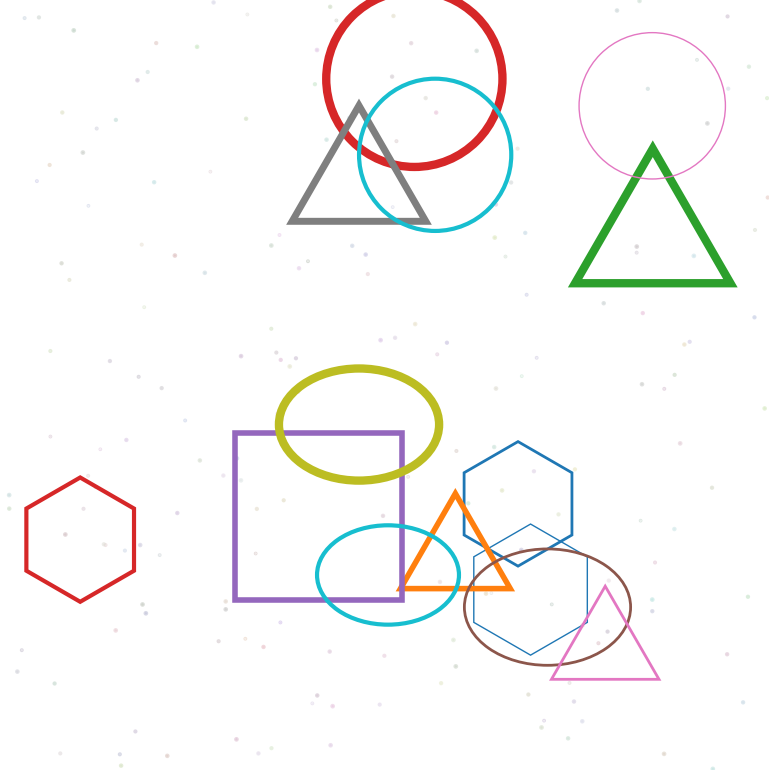[{"shape": "hexagon", "thickness": 0.5, "radius": 0.43, "center": [0.689, 0.234]}, {"shape": "hexagon", "thickness": 1, "radius": 0.4, "center": [0.673, 0.346]}, {"shape": "triangle", "thickness": 2, "radius": 0.41, "center": [0.591, 0.277]}, {"shape": "triangle", "thickness": 3, "radius": 0.58, "center": [0.848, 0.69]}, {"shape": "circle", "thickness": 3, "radius": 0.57, "center": [0.538, 0.898]}, {"shape": "hexagon", "thickness": 1.5, "radius": 0.4, "center": [0.104, 0.299]}, {"shape": "square", "thickness": 2, "radius": 0.54, "center": [0.414, 0.329]}, {"shape": "oval", "thickness": 1, "radius": 0.54, "center": [0.711, 0.212]}, {"shape": "circle", "thickness": 0.5, "radius": 0.48, "center": [0.847, 0.863]}, {"shape": "triangle", "thickness": 1, "radius": 0.4, "center": [0.786, 0.158]}, {"shape": "triangle", "thickness": 2.5, "radius": 0.5, "center": [0.466, 0.763]}, {"shape": "oval", "thickness": 3, "radius": 0.52, "center": [0.466, 0.449]}, {"shape": "oval", "thickness": 1.5, "radius": 0.46, "center": [0.504, 0.253]}, {"shape": "circle", "thickness": 1.5, "radius": 0.49, "center": [0.565, 0.799]}]